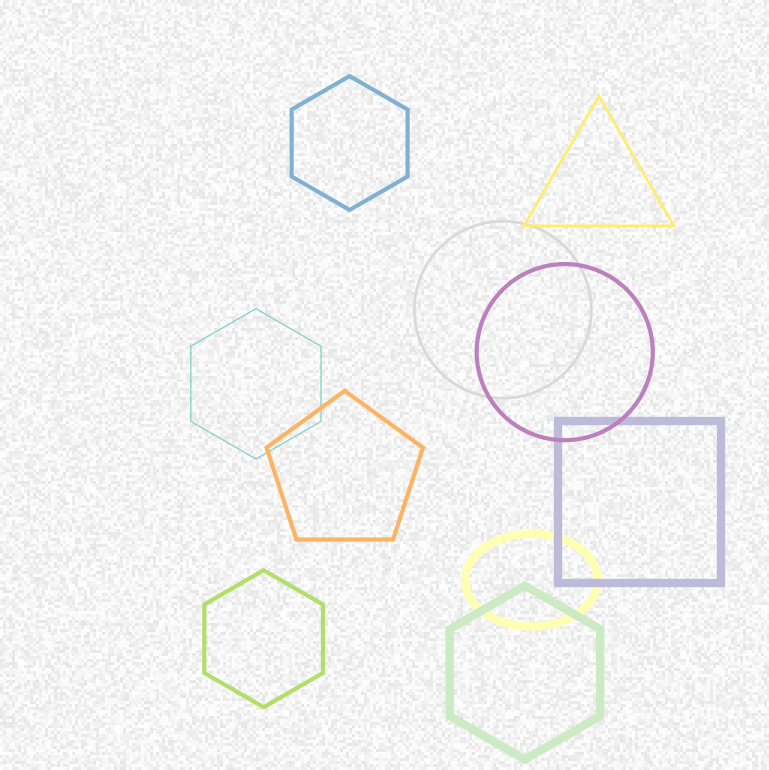[{"shape": "hexagon", "thickness": 0.5, "radius": 0.49, "center": [0.332, 0.502]}, {"shape": "oval", "thickness": 3, "radius": 0.43, "center": [0.69, 0.247]}, {"shape": "square", "thickness": 3, "radius": 0.53, "center": [0.831, 0.348]}, {"shape": "hexagon", "thickness": 1.5, "radius": 0.43, "center": [0.454, 0.814]}, {"shape": "pentagon", "thickness": 1.5, "radius": 0.53, "center": [0.448, 0.386]}, {"shape": "hexagon", "thickness": 1.5, "radius": 0.44, "center": [0.342, 0.171]}, {"shape": "circle", "thickness": 1, "radius": 0.57, "center": [0.653, 0.598]}, {"shape": "circle", "thickness": 1.5, "radius": 0.57, "center": [0.733, 0.543]}, {"shape": "hexagon", "thickness": 3, "radius": 0.56, "center": [0.682, 0.126]}, {"shape": "triangle", "thickness": 1, "radius": 0.56, "center": [0.778, 0.763]}]